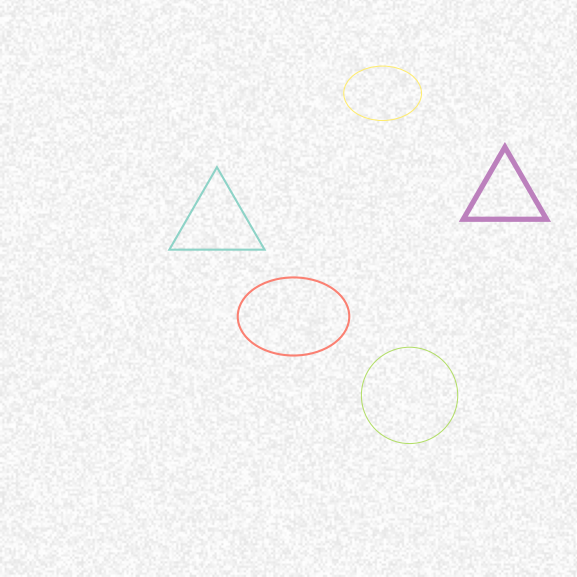[{"shape": "triangle", "thickness": 1, "radius": 0.48, "center": [0.376, 0.614]}, {"shape": "oval", "thickness": 1, "radius": 0.48, "center": [0.508, 0.451]}, {"shape": "circle", "thickness": 0.5, "radius": 0.42, "center": [0.709, 0.314]}, {"shape": "triangle", "thickness": 2.5, "radius": 0.42, "center": [0.874, 0.661]}, {"shape": "oval", "thickness": 0.5, "radius": 0.34, "center": [0.663, 0.838]}]